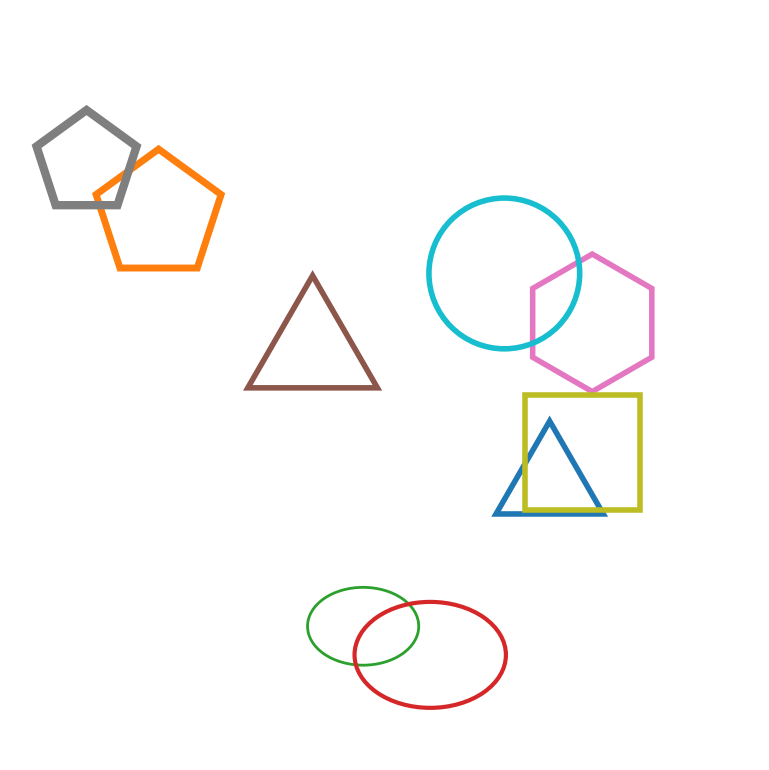[{"shape": "triangle", "thickness": 2, "radius": 0.4, "center": [0.714, 0.373]}, {"shape": "pentagon", "thickness": 2.5, "radius": 0.43, "center": [0.206, 0.721]}, {"shape": "oval", "thickness": 1, "radius": 0.36, "center": [0.472, 0.187]}, {"shape": "oval", "thickness": 1.5, "radius": 0.49, "center": [0.559, 0.15]}, {"shape": "triangle", "thickness": 2, "radius": 0.49, "center": [0.406, 0.545]}, {"shape": "hexagon", "thickness": 2, "radius": 0.45, "center": [0.769, 0.581]}, {"shape": "pentagon", "thickness": 3, "radius": 0.34, "center": [0.112, 0.789]}, {"shape": "square", "thickness": 2, "radius": 0.37, "center": [0.757, 0.412]}, {"shape": "circle", "thickness": 2, "radius": 0.49, "center": [0.655, 0.645]}]